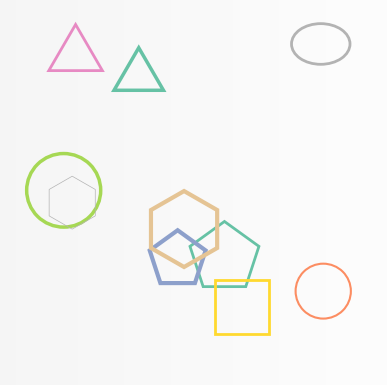[{"shape": "pentagon", "thickness": 2, "radius": 0.47, "center": [0.579, 0.331]}, {"shape": "triangle", "thickness": 2.5, "radius": 0.37, "center": [0.358, 0.802]}, {"shape": "circle", "thickness": 1.5, "radius": 0.36, "center": [0.834, 0.244]}, {"shape": "pentagon", "thickness": 3, "radius": 0.38, "center": [0.458, 0.326]}, {"shape": "triangle", "thickness": 2, "radius": 0.4, "center": [0.195, 0.857]}, {"shape": "circle", "thickness": 2.5, "radius": 0.48, "center": [0.164, 0.506]}, {"shape": "square", "thickness": 2, "radius": 0.35, "center": [0.625, 0.202]}, {"shape": "hexagon", "thickness": 3, "radius": 0.49, "center": [0.475, 0.405]}, {"shape": "oval", "thickness": 2, "radius": 0.38, "center": [0.828, 0.886]}, {"shape": "hexagon", "thickness": 0.5, "radius": 0.34, "center": [0.186, 0.474]}]